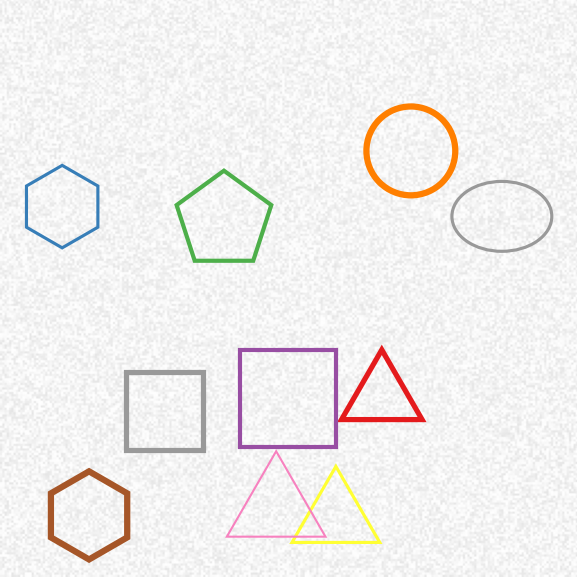[{"shape": "triangle", "thickness": 2.5, "radius": 0.4, "center": [0.661, 0.313]}, {"shape": "hexagon", "thickness": 1.5, "radius": 0.36, "center": [0.108, 0.641]}, {"shape": "pentagon", "thickness": 2, "radius": 0.43, "center": [0.388, 0.617]}, {"shape": "square", "thickness": 2, "radius": 0.42, "center": [0.499, 0.31]}, {"shape": "circle", "thickness": 3, "radius": 0.38, "center": [0.711, 0.738]}, {"shape": "triangle", "thickness": 1.5, "radius": 0.44, "center": [0.582, 0.104]}, {"shape": "hexagon", "thickness": 3, "radius": 0.38, "center": [0.154, 0.107]}, {"shape": "triangle", "thickness": 1, "radius": 0.49, "center": [0.478, 0.119]}, {"shape": "oval", "thickness": 1.5, "radius": 0.43, "center": [0.869, 0.624]}, {"shape": "square", "thickness": 2.5, "radius": 0.34, "center": [0.285, 0.288]}]